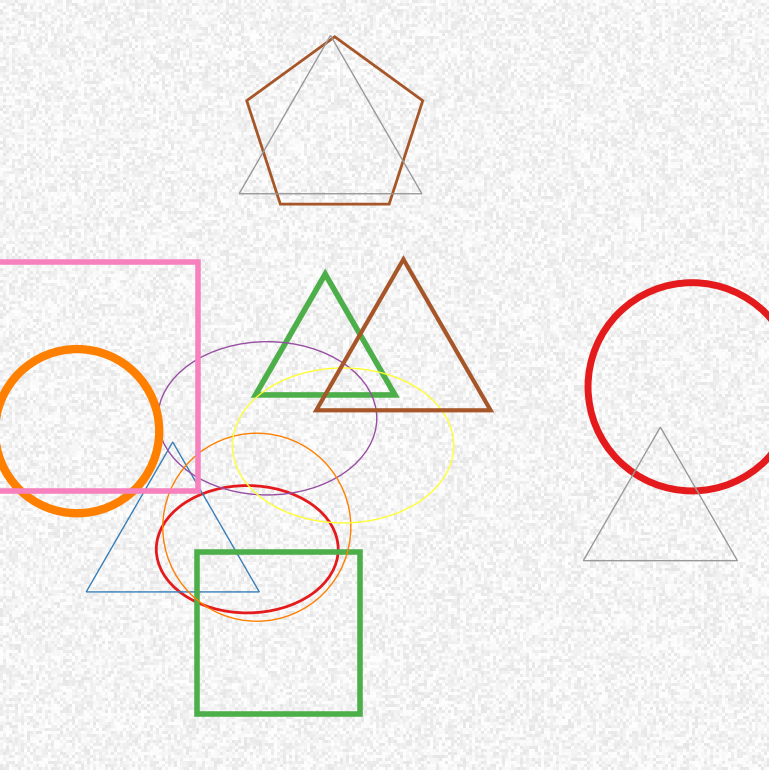[{"shape": "oval", "thickness": 1, "radius": 0.59, "center": [0.321, 0.287]}, {"shape": "circle", "thickness": 2.5, "radius": 0.68, "center": [0.899, 0.498]}, {"shape": "triangle", "thickness": 0.5, "radius": 0.65, "center": [0.224, 0.296]}, {"shape": "triangle", "thickness": 2, "radius": 0.52, "center": [0.422, 0.539]}, {"shape": "square", "thickness": 2, "radius": 0.53, "center": [0.362, 0.178]}, {"shape": "oval", "thickness": 0.5, "radius": 0.71, "center": [0.347, 0.457]}, {"shape": "circle", "thickness": 0.5, "radius": 0.61, "center": [0.334, 0.315]}, {"shape": "circle", "thickness": 3, "radius": 0.53, "center": [0.1, 0.44]}, {"shape": "oval", "thickness": 0.5, "radius": 0.72, "center": [0.446, 0.421]}, {"shape": "pentagon", "thickness": 1, "radius": 0.6, "center": [0.435, 0.832]}, {"shape": "triangle", "thickness": 1.5, "radius": 0.65, "center": [0.524, 0.533]}, {"shape": "square", "thickness": 2, "radius": 0.75, "center": [0.108, 0.511]}, {"shape": "triangle", "thickness": 0.5, "radius": 0.69, "center": [0.429, 0.817]}, {"shape": "triangle", "thickness": 0.5, "radius": 0.58, "center": [0.858, 0.33]}]